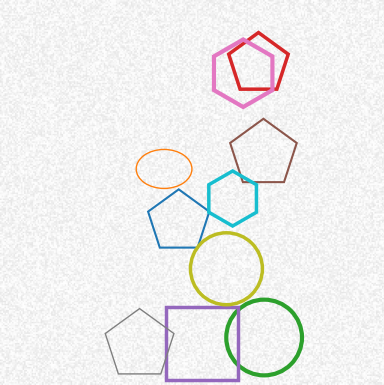[{"shape": "pentagon", "thickness": 1.5, "radius": 0.42, "center": [0.464, 0.425]}, {"shape": "oval", "thickness": 1, "radius": 0.36, "center": [0.426, 0.561]}, {"shape": "circle", "thickness": 3, "radius": 0.49, "center": [0.686, 0.123]}, {"shape": "pentagon", "thickness": 2.5, "radius": 0.41, "center": [0.671, 0.834]}, {"shape": "square", "thickness": 2.5, "radius": 0.47, "center": [0.525, 0.108]}, {"shape": "pentagon", "thickness": 1.5, "radius": 0.45, "center": [0.684, 0.601]}, {"shape": "hexagon", "thickness": 3, "radius": 0.44, "center": [0.632, 0.81]}, {"shape": "pentagon", "thickness": 1, "radius": 0.47, "center": [0.363, 0.105]}, {"shape": "circle", "thickness": 2.5, "radius": 0.47, "center": [0.588, 0.302]}, {"shape": "hexagon", "thickness": 2.5, "radius": 0.36, "center": [0.604, 0.484]}]